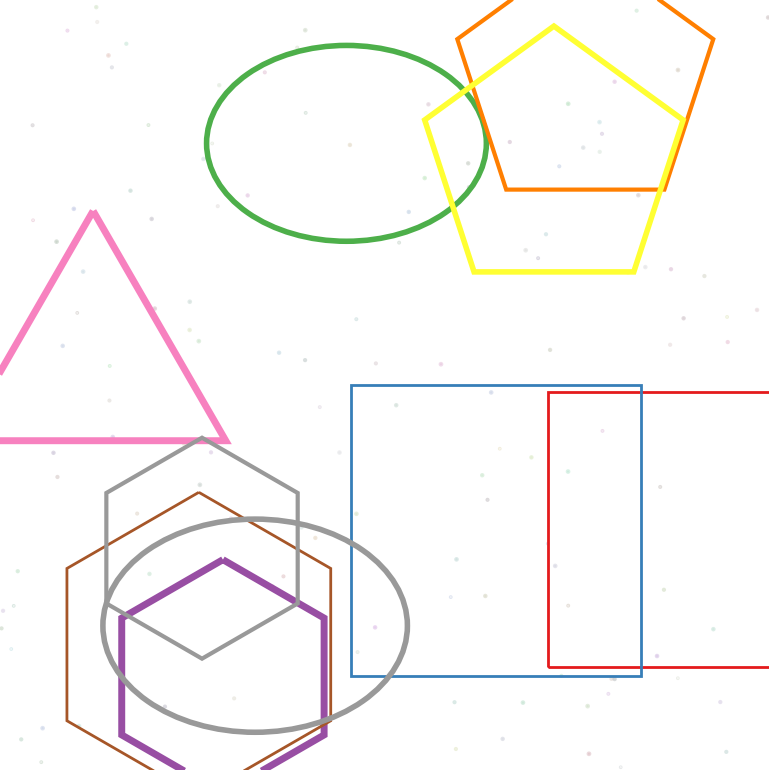[{"shape": "square", "thickness": 1, "radius": 0.89, "center": [0.891, 0.313]}, {"shape": "square", "thickness": 1, "radius": 0.94, "center": [0.644, 0.311]}, {"shape": "oval", "thickness": 2, "radius": 0.91, "center": [0.45, 0.814]}, {"shape": "hexagon", "thickness": 2.5, "radius": 0.76, "center": [0.29, 0.121]}, {"shape": "pentagon", "thickness": 1.5, "radius": 0.87, "center": [0.76, 0.895]}, {"shape": "pentagon", "thickness": 2, "radius": 0.88, "center": [0.719, 0.79]}, {"shape": "hexagon", "thickness": 1, "radius": 0.99, "center": [0.258, 0.163]}, {"shape": "triangle", "thickness": 2.5, "radius": 0.99, "center": [0.121, 0.527]}, {"shape": "hexagon", "thickness": 1.5, "radius": 0.72, "center": [0.262, 0.288]}, {"shape": "oval", "thickness": 2, "radius": 0.99, "center": [0.331, 0.187]}]